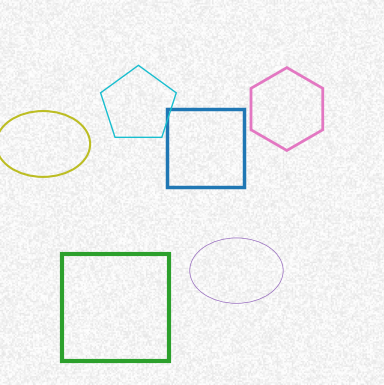[{"shape": "square", "thickness": 2.5, "radius": 0.5, "center": [0.534, 0.615]}, {"shape": "square", "thickness": 3, "radius": 0.69, "center": [0.3, 0.201]}, {"shape": "oval", "thickness": 0.5, "radius": 0.61, "center": [0.614, 0.297]}, {"shape": "hexagon", "thickness": 2, "radius": 0.54, "center": [0.745, 0.717]}, {"shape": "oval", "thickness": 1.5, "radius": 0.61, "center": [0.112, 0.626]}, {"shape": "pentagon", "thickness": 1, "radius": 0.52, "center": [0.36, 0.727]}]